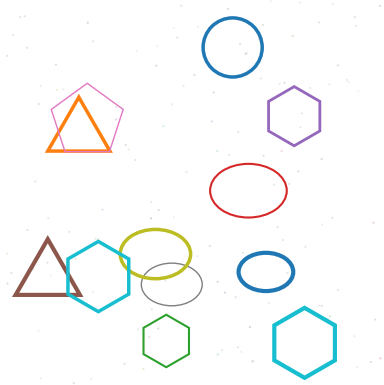[{"shape": "oval", "thickness": 3, "radius": 0.36, "center": [0.691, 0.294]}, {"shape": "circle", "thickness": 2.5, "radius": 0.38, "center": [0.604, 0.877]}, {"shape": "triangle", "thickness": 2.5, "radius": 0.47, "center": [0.205, 0.654]}, {"shape": "hexagon", "thickness": 1.5, "radius": 0.34, "center": [0.432, 0.114]}, {"shape": "oval", "thickness": 1.5, "radius": 0.5, "center": [0.645, 0.505]}, {"shape": "hexagon", "thickness": 2, "radius": 0.38, "center": [0.764, 0.698]}, {"shape": "triangle", "thickness": 3, "radius": 0.48, "center": [0.124, 0.282]}, {"shape": "pentagon", "thickness": 1, "radius": 0.49, "center": [0.227, 0.685]}, {"shape": "oval", "thickness": 1, "radius": 0.4, "center": [0.446, 0.261]}, {"shape": "oval", "thickness": 2.5, "radius": 0.46, "center": [0.404, 0.34]}, {"shape": "hexagon", "thickness": 3, "radius": 0.45, "center": [0.791, 0.109]}, {"shape": "hexagon", "thickness": 2.5, "radius": 0.46, "center": [0.255, 0.282]}]